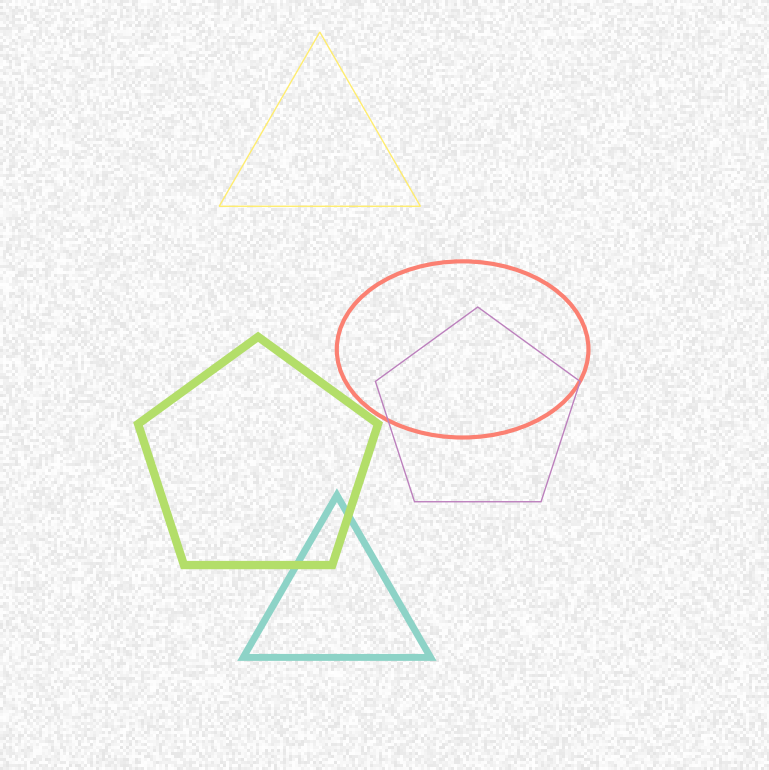[{"shape": "triangle", "thickness": 2.5, "radius": 0.7, "center": [0.438, 0.216]}, {"shape": "oval", "thickness": 1.5, "radius": 0.82, "center": [0.601, 0.546]}, {"shape": "pentagon", "thickness": 3, "radius": 0.82, "center": [0.335, 0.399]}, {"shape": "pentagon", "thickness": 0.5, "radius": 0.7, "center": [0.62, 0.461]}, {"shape": "triangle", "thickness": 0.5, "radius": 0.75, "center": [0.415, 0.808]}]